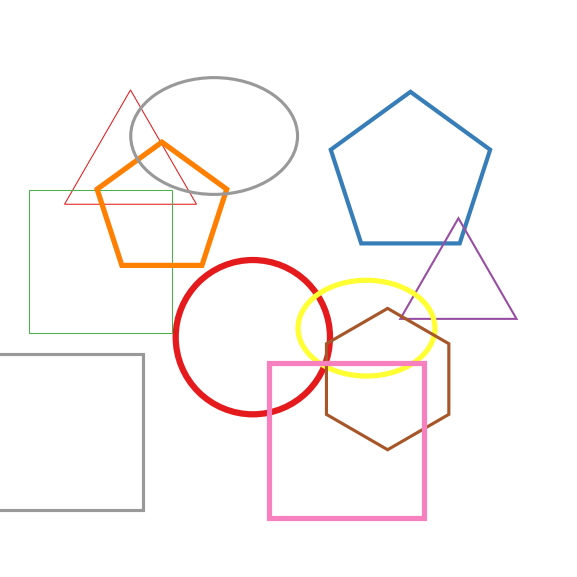[{"shape": "triangle", "thickness": 0.5, "radius": 0.66, "center": [0.226, 0.711]}, {"shape": "circle", "thickness": 3, "radius": 0.67, "center": [0.438, 0.415]}, {"shape": "pentagon", "thickness": 2, "radius": 0.73, "center": [0.711, 0.695]}, {"shape": "square", "thickness": 0.5, "radius": 0.62, "center": [0.174, 0.547]}, {"shape": "triangle", "thickness": 1, "radius": 0.58, "center": [0.794, 0.505]}, {"shape": "pentagon", "thickness": 2.5, "radius": 0.59, "center": [0.28, 0.635]}, {"shape": "oval", "thickness": 2.5, "radius": 0.59, "center": [0.635, 0.431]}, {"shape": "hexagon", "thickness": 1.5, "radius": 0.61, "center": [0.671, 0.343]}, {"shape": "square", "thickness": 2.5, "radius": 0.67, "center": [0.6, 0.236]}, {"shape": "square", "thickness": 1.5, "radius": 0.67, "center": [0.113, 0.251]}, {"shape": "oval", "thickness": 1.5, "radius": 0.72, "center": [0.371, 0.764]}]